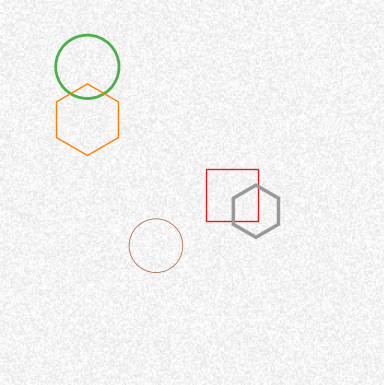[{"shape": "square", "thickness": 1, "radius": 0.34, "center": [0.602, 0.494]}, {"shape": "circle", "thickness": 2, "radius": 0.41, "center": [0.227, 0.826]}, {"shape": "hexagon", "thickness": 1, "radius": 0.46, "center": [0.227, 0.689]}, {"shape": "circle", "thickness": 0.5, "radius": 0.35, "center": [0.405, 0.362]}, {"shape": "hexagon", "thickness": 2.5, "radius": 0.34, "center": [0.665, 0.451]}]